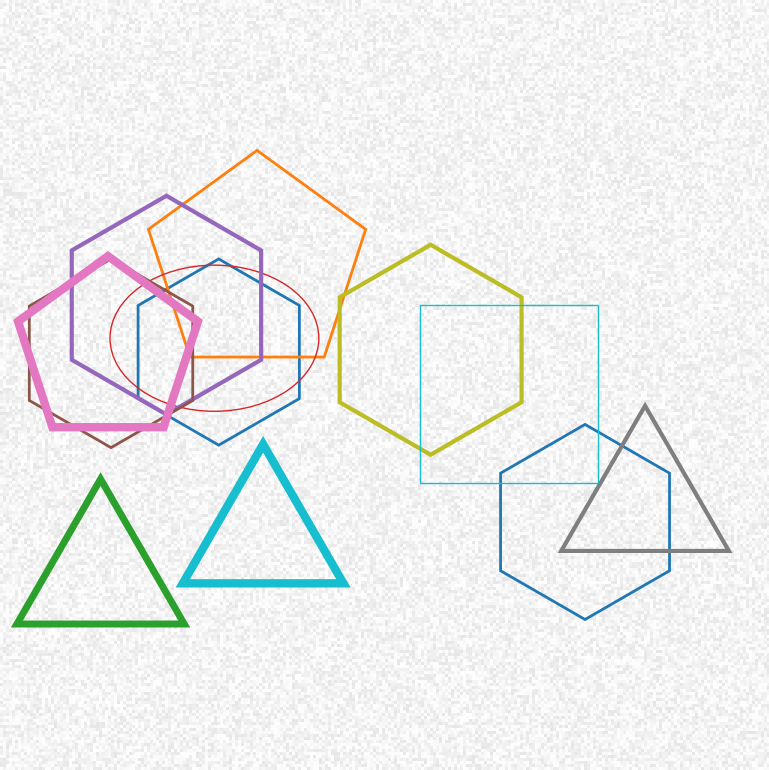[{"shape": "hexagon", "thickness": 1, "radius": 0.6, "center": [0.284, 0.543]}, {"shape": "hexagon", "thickness": 1, "radius": 0.63, "center": [0.76, 0.322]}, {"shape": "pentagon", "thickness": 1, "radius": 0.74, "center": [0.334, 0.656]}, {"shape": "triangle", "thickness": 2.5, "radius": 0.63, "center": [0.131, 0.252]}, {"shape": "oval", "thickness": 0.5, "radius": 0.68, "center": [0.278, 0.561]}, {"shape": "hexagon", "thickness": 1.5, "radius": 0.71, "center": [0.216, 0.604]}, {"shape": "hexagon", "thickness": 1, "radius": 0.61, "center": [0.144, 0.541]}, {"shape": "pentagon", "thickness": 3, "radius": 0.61, "center": [0.14, 0.545]}, {"shape": "triangle", "thickness": 1.5, "radius": 0.63, "center": [0.838, 0.347]}, {"shape": "hexagon", "thickness": 1.5, "radius": 0.68, "center": [0.559, 0.546]}, {"shape": "square", "thickness": 0.5, "radius": 0.58, "center": [0.661, 0.488]}, {"shape": "triangle", "thickness": 3, "radius": 0.6, "center": [0.342, 0.303]}]